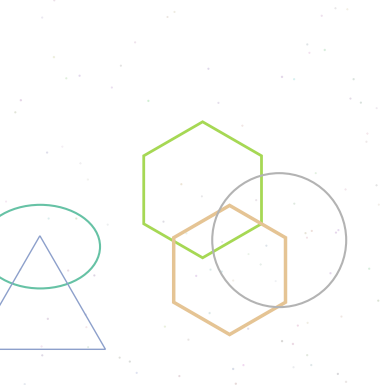[{"shape": "oval", "thickness": 1.5, "radius": 0.78, "center": [0.105, 0.359]}, {"shape": "triangle", "thickness": 1, "radius": 0.98, "center": [0.104, 0.191]}, {"shape": "hexagon", "thickness": 2, "radius": 0.88, "center": [0.526, 0.507]}, {"shape": "hexagon", "thickness": 2.5, "radius": 0.84, "center": [0.596, 0.299]}, {"shape": "circle", "thickness": 1.5, "radius": 0.87, "center": [0.725, 0.376]}]